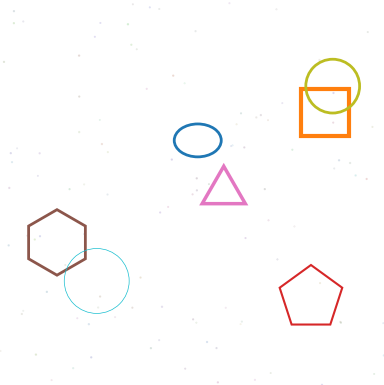[{"shape": "oval", "thickness": 2, "radius": 0.31, "center": [0.514, 0.635]}, {"shape": "square", "thickness": 3, "radius": 0.31, "center": [0.844, 0.707]}, {"shape": "pentagon", "thickness": 1.5, "radius": 0.43, "center": [0.808, 0.226]}, {"shape": "hexagon", "thickness": 2, "radius": 0.43, "center": [0.148, 0.37]}, {"shape": "triangle", "thickness": 2.5, "radius": 0.32, "center": [0.581, 0.503]}, {"shape": "circle", "thickness": 2, "radius": 0.35, "center": [0.864, 0.776]}, {"shape": "circle", "thickness": 0.5, "radius": 0.42, "center": [0.251, 0.27]}]